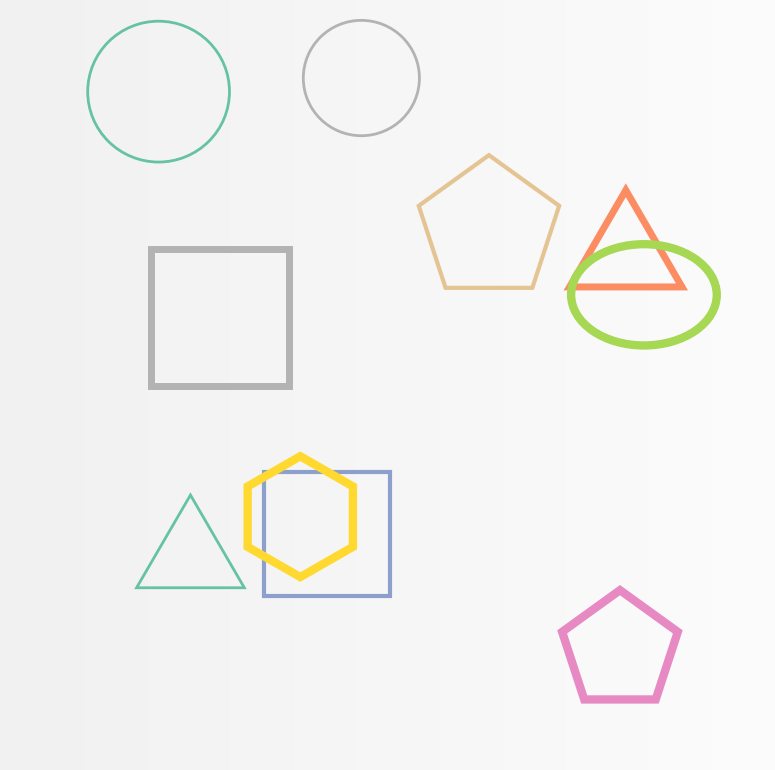[{"shape": "triangle", "thickness": 1, "radius": 0.4, "center": [0.246, 0.277]}, {"shape": "circle", "thickness": 1, "radius": 0.46, "center": [0.205, 0.881]}, {"shape": "triangle", "thickness": 2.5, "radius": 0.42, "center": [0.807, 0.669]}, {"shape": "square", "thickness": 1.5, "radius": 0.4, "center": [0.422, 0.306]}, {"shape": "pentagon", "thickness": 3, "radius": 0.39, "center": [0.8, 0.155]}, {"shape": "oval", "thickness": 3, "radius": 0.47, "center": [0.831, 0.617]}, {"shape": "hexagon", "thickness": 3, "radius": 0.39, "center": [0.387, 0.329]}, {"shape": "pentagon", "thickness": 1.5, "radius": 0.48, "center": [0.631, 0.703]}, {"shape": "circle", "thickness": 1, "radius": 0.37, "center": [0.466, 0.899]}, {"shape": "square", "thickness": 2.5, "radius": 0.45, "center": [0.284, 0.588]}]